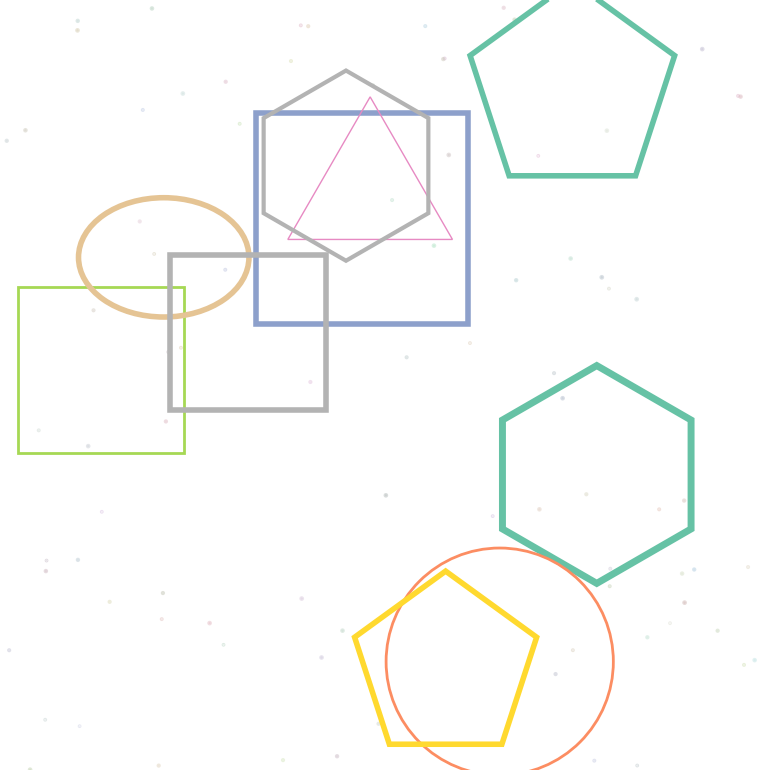[{"shape": "pentagon", "thickness": 2, "radius": 0.7, "center": [0.743, 0.885]}, {"shape": "hexagon", "thickness": 2.5, "radius": 0.71, "center": [0.775, 0.384]}, {"shape": "circle", "thickness": 1, "radius": 0.74, "center": [0.649, 0.141]}, {"shape": "square", "thickness": 2, "radius": 0.69, "center": [0.47, 0.716]}, {"shape": "triangle", "thickness": 0.5, "radius": 0.62, "center": [0.481, 0.751]}, {"shape": "square", "thickness": 1, "radius": 0.54, "center": [0.131, 0.519]}, {"shape": "pentagon", "thickness": 2, "radius": 0.62, "center": [0.579, 0.134]}, {"shape": "oval", "thickness": 2, "radius": 0.55, "center": [0.213, 0.666]}, {"shape": "hexagon", "thickness": 1.5, "radius": 0.62, "center": [0.449, 0.785]}, {"shape": "square", "thickness": 2, "radius": 0.51, "center": [0.322, 0.568]}]